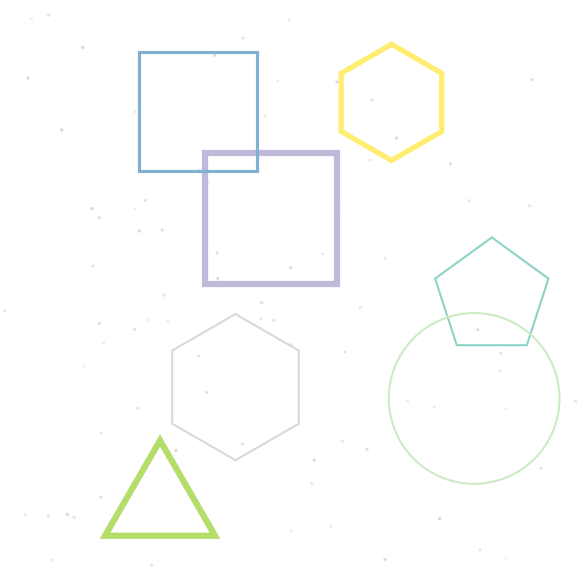[{"shape": "pentagon", "thickness": 1, "radius": 0.52, "center": [0.852, 0.485]}, {"shape": "square", "thickness": 3, "radius": 0.57, "center": [0.469, 0.621]}, {"shape": "square", "thickness": 1.5, "radius": 0.51, "center": [0.343, 0.806]}, {"shape": "triangle", "thickness": 3, "radius": 0.55, "center": [0.277, 0.126]}, {"shape": "hexagon", "thickness": 1, "radius": 0.63, "center": [0.408, 0.329]}, {"shape": "circle", "thickness": 1, "radius": 0.74, "center": [0.821, 0.309]}, {"shape": "hexagon", "thickness": 2.5, "radius": 0.5, "center": [0.678, 0.822]}]